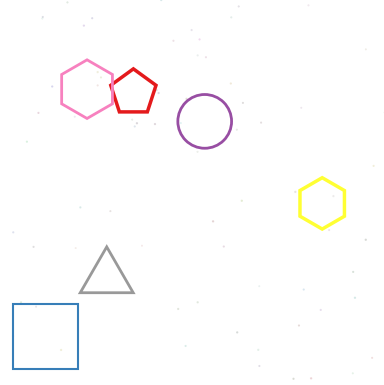[{"shape": "pentagon", "thickness": 2.5, "radius": 0.31, "center": [0.346, 0.759]}, {"shape": "square", "thickness": 1.5, "radius": 0.42, "center": [0.117, 0.127]}, {"shape": "circle", "thickness": 2, "radius": 0.35, "center": [0.532, 0.685]}, {"shape": "hexagon", "thickness": 2.5, "radius": 0.33, "center": [0.837, 0.472]}, {"shape": "hexagon", "thickness": 2, "radius": 0.38, "center": [0.226, 0.768]}, {"shape": "triangle", "thickness": 2, "radius": 0.4, "center": [0.277, 0.279]}]